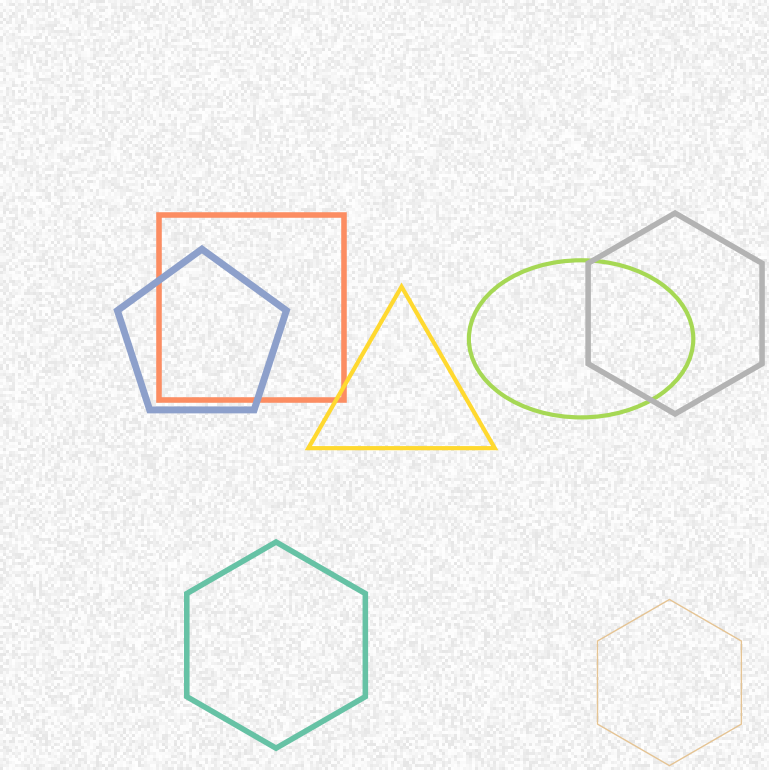[{"shape": "hexagon", "thickness": 2, "radius": 0.67, "center": [0.359, 0.162]}, {"shape": "square", "thickness": 2, "radius": 0.6, "center": [0.326, 0.601]}, {"shape": "pentagon", "thickness": 2.5, "radius": 0.58, "center": [0.262, 0.561]}, {"shape": "oval", "thickness": 1.5, "radius": 0.73, "center": [0.755, 0.56]}, {"shape": "triangle", "thickness": 1.5, "radius": 0.7, "center": [0.521, 0.488]}, {"shape": "hexagon", "thickness": 0.5, "radius": 0.54, "center": [0.869, 0.114]}, {"shape": "hexagon", "thickness": 2, "radius": 0.65, "center": [0.877, 0.593]}]